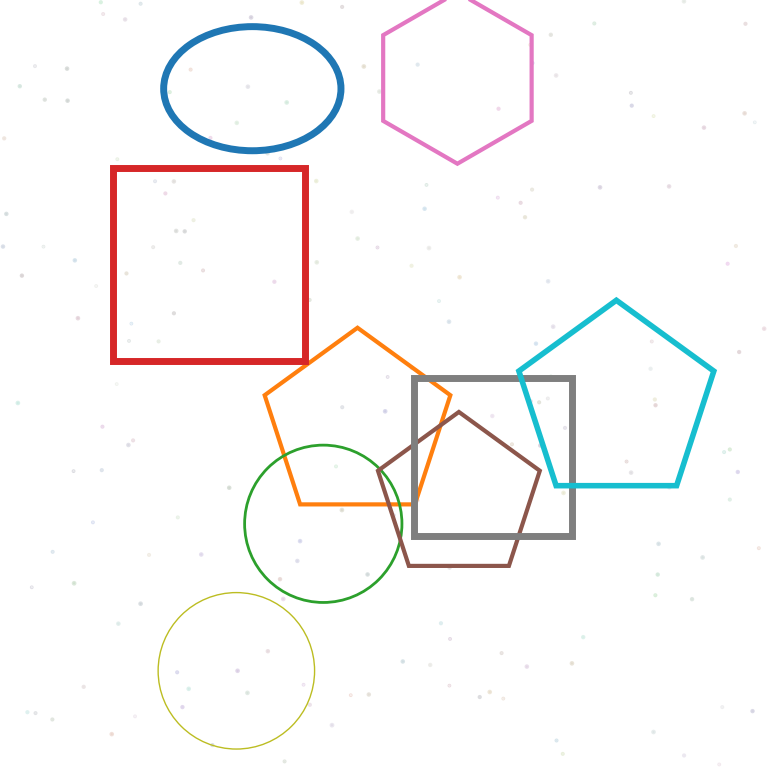[{"shape": "oval", "thickness": 2.5, "radius": 0.58, "center": [0.328, 0.885]}, {"shape": "pentagon", "thickness": 1.5, "radius": 0.63, "center": [0.464, 0.448]}, {"shape": "circle", "thickness": 1, "radius": 0.51, "center": [0.42, 0.32]}, {"shape": "square", "thickness": 2.5, "radius": 0.63, "center": [0.271, 0.657]}, {"shape": "pentagon", "thickness": 1.5, "radius": 0.55, "center": [0.596, 0.354]}, {"shape": "hexagon", "thickness": 1.5, "radius": 0.56, "center": [0.594, 0.899]}, {"shape": "square", "thickness": 2.5, "radius": 0.51, "center": [0.64, 0.407]}, {"shape": "circle", "thickness": 0.5, "radius": 0.51, "center": [0.307, 0.129]}, {"shape": "pentagon", "thickness": 2, "radius": 0.67, "center": [0.8, 0.477]}]